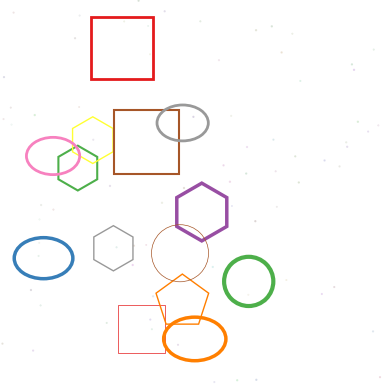[{"shape": "square", "thickness": 0.5, "radius": 0.31, "center": [0.368, 0.146]}, {"shape": "square", "thickness": 2, "radius": 0.4, "center": [0.316, 0.875]}, {"shape": "oval", "thickness": 2.5, "radius": 0.38, "center": [0.113, 0.329]}, {"shape": "hexagon", "thickness": 1.5, "radius": 0.29, "center": [0.202, 0.563]}, {"shape": "circle", "thickness": 3, "radius": 0.32, "center": [0.646, 0.269]}, {"shape": "hexagon", "thickness": 2.5, "radius": 0.37, "center": [0.524, 0.449]}, {"shape": "pentagon", "thickness": 1, "radius": 0.36, "center": [0.474, 0.216]}, {"shape": "oval", "thickness": 2.5, "radius": 0.4, "center": [0.506, 0.12]}, {"shape": "hexagon", "thickness": 1, "radius": 0.3, "center": [0.241, 0.636]}, {"shape": "square", "thickness": 1.5, "radius": 0.42, "center": [0.381, 0.631]}, {"shape": "circle", "thickness": 0.5, "radius": 0.37, "center": [0.468, 0.342]}, {"shape": "oval", "thickness": 2, "radius": 0.35, "center": [0.138, 0.595]}, {"shape": "oval", "thickness": 2, "radius": 0.33, "center": [0.474, 0.681]}, {"shape": "hexagon", "thickness": 1, "radius": 0.29, "center": [0.295, 0.355]}]